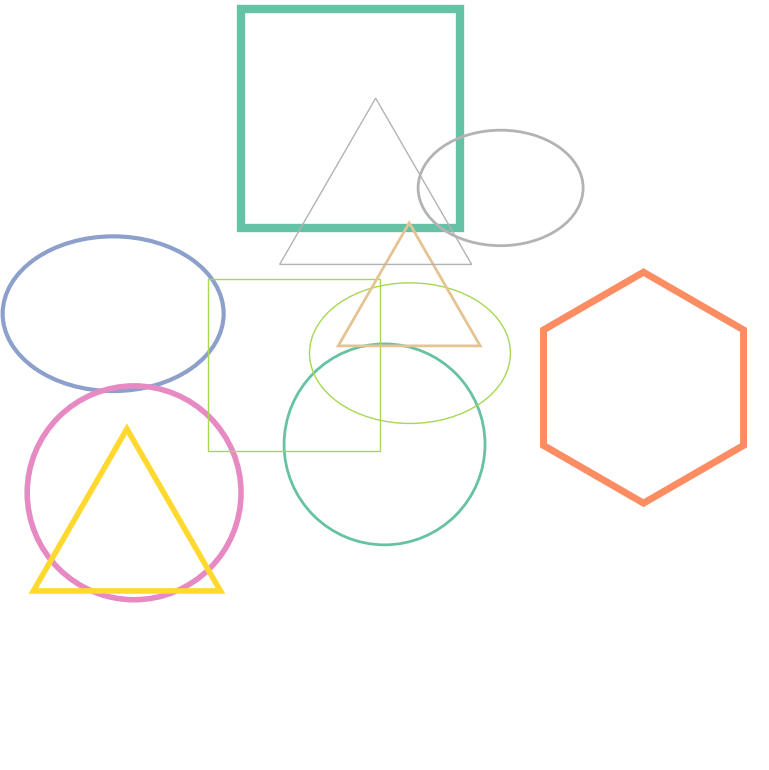[{"shape": "square", "thickness": 3, "radius": 0.71, "center": [0.455, 0.846]}, {"shape": "circle", "thickness": 1, "radius": 0.65, "center": [0.499, 0.423]}, {"shape": "hexagon", "thickness": 2.5, "radius": 0.75, "center": [0.836, 0.497]}, {"shape": "oval", "thickness": 1.5, "radius": 0.72, "center": [0.147, 0.593]}, {"shape": "circle", "thickness": 2, "radius": 0.69, "center": [0.174, 0.36]}, {"shape": "square", "thickness": 0.5, "radius": 0.56, "center": [0.381, 0.526]}, {"shape": "oval", "thickness": 0.5, "radius": 0.65, "center": [0.532, 0.541]}, {"shape": "triangle", "thickness": 2, "radius": 0.7, "center": [0.165, 0.303]}, {"shape": "triangle", "thickness": 1, "radius": 0.53, "center": [0.531, 0.604]}, {"shape": "oval", "thickness": 1, "radius": 0.54, "center": [0.65, 0.756]}, {"shape": "triangle", "thickness": 0.5, "radius": 0.72, "center": [0.488, 0.729]}]